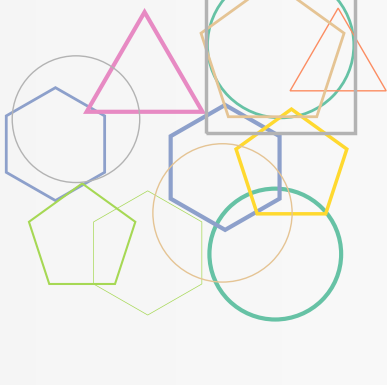[{"shape": "circle", "thickness": 3, "radius": 0.85, "center": [0.71, 0.34]}, {"shape": "circle", "thickness": 2, "radius": 0.94, "center": [0.724, 0.883]}, {"shape": "triangle", "thickness": 1, "radius": 0.72, "center": [0.873, 0.836]}, {"shape": "hexagon", "thickness": 2, "radius": 0.73, "center": [0.143, 0.626]}, {"shape": "hexagon", "thickness": 3, "radius": 0.81, "center": [0.581, 0.565]}, {"shape": "triangle", "thickness": 3, "radius": 0.86, "center": [0.373, 0.796]}, {"shape": "pentagon", "thickness": 1.5, "radius": 0.72, "center": [0.212, 0.379]}, {"shape": "hexagon", "thickness": 0.5, "radius": 0.81, "center": [0.381, 0.343]}, {"shape": "pentagon", "thickness": 2.5, "radius": 0.75, "center": [0.752, 0.566]}, {"shape": "circle", "thickness": 1, "radius": 0.9, "center": [0.574, 0.447]}, {"shape": "pentagon", "thickness": 2, "radius": 0.97, "center": [0.703, 0.854]}, {"shape": "square", "thickness": 2.5, "radius": 0.97, "center": [0.724, 0.849]}, {"shape": "circle", "thickness": 1, "radius": 0.82, "center": [0.196, 0.69]}]